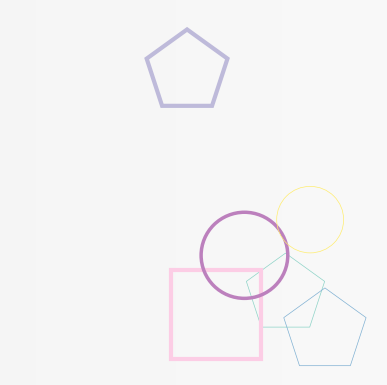[{"shape": "pentagon", "thickness": 0.5, "radius": 0.53, "center": [0.737, 0.236]}, {"shape": "pentagon", "thickness": 3, "radius": 0.55, "center": [0.483, 0.814]}, {"shape": "pentagon", "thickness": 0.5, "radius": 0.56, "center": [0.838, 0.14]}, {"shape": "square", "thickness": 3, "radius": 0.58, "center": [0.558, 0.182]}, {"shape": "circle", "thickness": 2.5, "radius": 0.56, "center": [0.631, 0.337]}, {"shape": "circle", "thickness": 0.5, "radius": 0.43, "center": [0.8, 0.43]}]